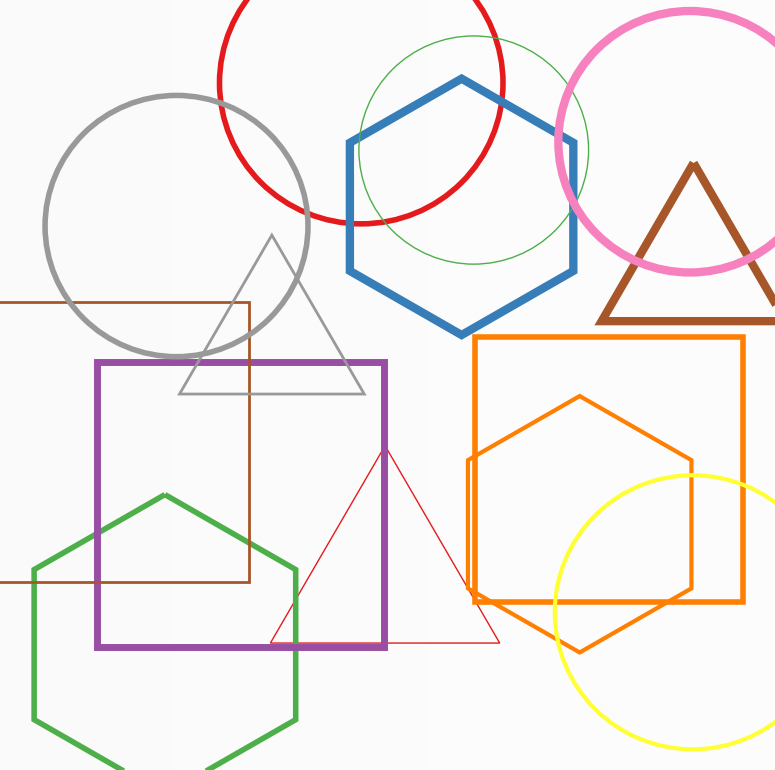[{"shape": "triangle", "thickness": 0.5, "radius": 0.85, "center": [0.497, 0.25]}, {"shape": "circle", "thickness": 2, "radius": 0.91, "center": [0.466, 0.892]}, {"shape": "hexagon", "thickness": 3, "radius": 0.83, "center": [0.596, 0.731]}, {"shape": "circle", "thickness": 0.5, "radius": 0.74, "center": [0.611, 0.805]}, {"shape": "hexagon", "thickness": 2, "radius": 0.97, "center": [0.213, 0.163]}, {"shape": "square", "thickness": 2.5, "radius": 0.93, "center": [0.31, 0.345]}, {"shape": "square", "thickness": 2, "radius": 0.86, "center": [0.786, 0.39]}, {"shape": "hexagon", "thickness": 1.5, "radius": 0.83, "center": [0.748, 0.319]}, {"shape": "circle", "thickness": 1.5, "radius": 0.89, "center": [0.894, 0.205]}, {"shape": "square", "thickness": 1, "radius": 0.91, "center": [0.139, 0.426]}, {"shape": "triangle", "thickness": 3, "radius": 0.68, "center": [0.895, 0.651]}, {"shape": "circle", "thickness": 3, "radius": 0.85, "center": [0.89, 0.816]}, {"shape": "circle", "thickness": 2, "radius": 0.85, "center": [0.228, 0.706]}, {"shape": "triangle", "thickness": 1, "radius": 0.69, "center": [0.351, 0.557]}]